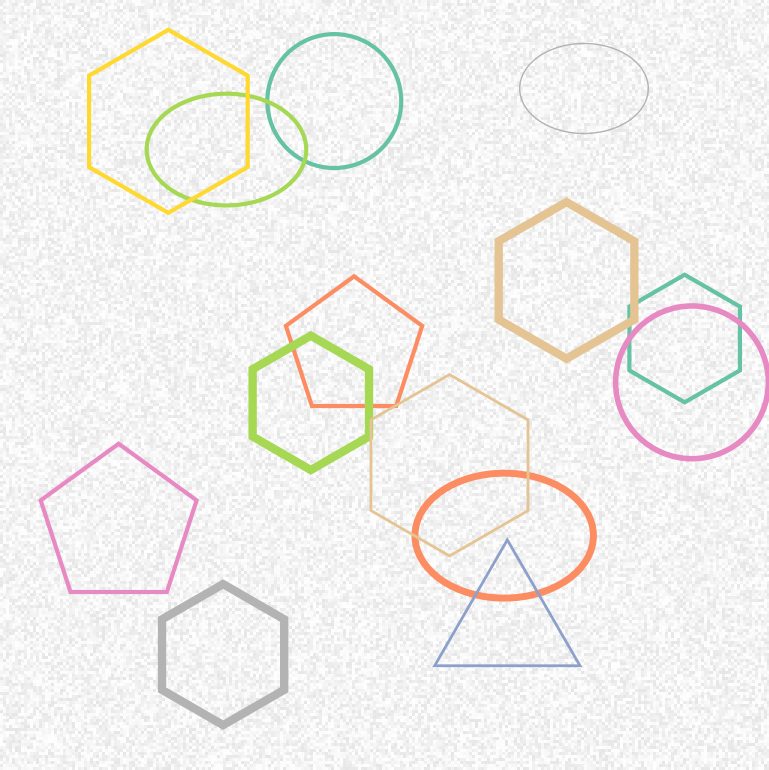[{"shape": "circle", "thickness": 1.5, "radius": 0.43, "center": [0.434, 0.869]}, {"shape": "hexagon", "thickness": 1.5, "radius": 0.41, "center": [0.889, 0.56]}, {"shape": "pentagon", "thickness": 1.5, "radius": 0.47, "center": [0.46, 0.548]}, {"shape": "oval", "thickness": 2.5, "radius": 0.58, "center": [0.655, 0.304]}, {"shape": "triangle", "thickness": 1, "radius": 0.54, "center": [0.659, 0.19]}, {"shape": "pentagon", "thickness": 1.5, "radius": 0.53, "center": [0.154, 0.317]}, {"shape": "circle", "thickness": 2, "radius": 0.5, "center": [0.899, 0.503]}, {"shape": "oval", "thickness": 1.5, "radius": 0.52, "center": [0.294, 0.806]}, {"shape": "hexagon", "thickness": 3, "radius": 0.44, "center": [0.404, 0.477]}, {"shape": "hexagon", "thickness": 1.5, "radius": 0.59, "center": [0.219, 0.842]}, {"shape": "hexagon", "thickness": 1, "radius": 0.59, "center": [0.584, 0.396]}, {"shape": "hexagon", "thickness": 3, "radius": 0.51, "center": [0.736, 0.636]}, {"shape": "oval", "thickness": 0.5, "radius": 0.42, "center": [0.758, 0.885]}, {"shape": "hexagon", "thickness": 3, "radius": 0.46, "center": [0.29, 0.15]}]